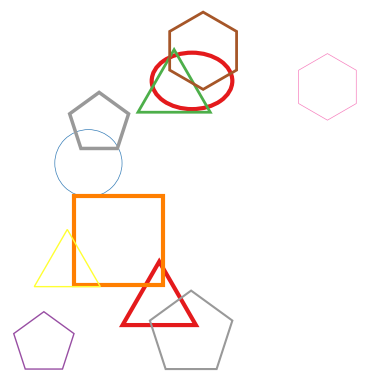[{"shape": "triangle", "thickness": 3, "radius": 0.55, "center": [0.414, 0.211]}, {"shape": "oval", "thickness": 3, "radius": 0.52, "center": [0.499, 0.79]}, {"shape": "circle", "thickness": 0.5, "radius": 0.44, "center": [0.23, 0.576]}, {"shape": "triangle", "thickness": 2, "radius": 0.54, "center": [0.452, 0.763]}, {"shape": "pentagon", "thickness": 1, "radius": 0.41, "center": [0.114, 0.108]}, {"shape": "square", "thickness": 3, "radius": 0.58, "center": [0.308, 0.375]}, {"shape": "triangle", "thickness": 1, "radius": 0.5, "center": [0.175, 0.305]}, {"shape": "hexagon", "thickness": 2, "radius": 0.5, "center": [0.528, 0.868]}, {"shape": "hexagon", "thickness": 0.5, "radius": 0.43, "center": [0.851, 0.774]}, {"shape": "pentagon", "thickness": 1.5, "radius": 0.56, "center": [0.496, 0.133]}, {"shape": "pentagon", "thickness": 2.5, "radius": 0.4, "center": [0.257, 0.679]}]